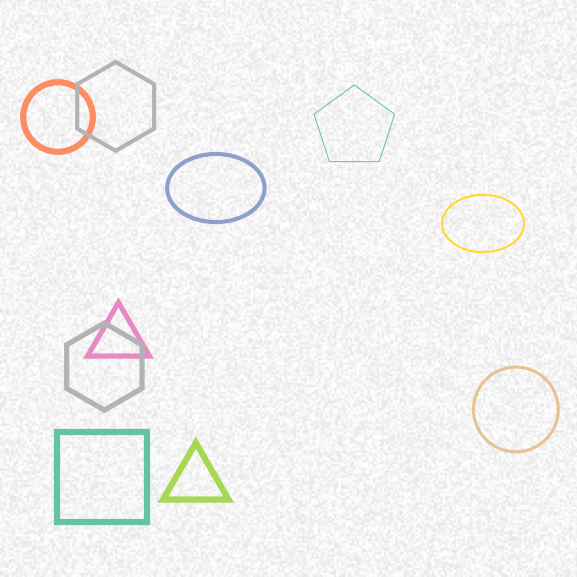[{"shape": "pentagon", "thickness": 0.5, "radius": 0.37, "center": [0.614, 0.779]}, {"shape": "square", "thickness": 3, "radius": 0.39, "center": [0.176, 0.174]}, {"shape": "circle", "thickness": 3, "radius": 0.3, "center": [0.1, 0.797]}, {"shape": "oval", "thickness": 2, "radius": 0.42, "center": [0.374, 0.674]}, {"shape": "triangle", "thickness": 2.5, "radius": 0.31, "center": [0.205, 0.413]}, {"shape": "triangle", "thickness": 3, "radius": 0.33, "center": [0.339, 0.167]}, {"shape": "oval", "thickness": 1, "radius": 0.36, "center": [0.837, 0.612]}, {"shape": "circle", "thickness": 1.5, "radius": 0.37, "center": [0.893, 0.29]}, {"shape": "hexagon", "thickness": 2.5, "radius": 0.38, "center": [0.181, 0.364]}, {"shape": "hexagon", "thickness": 2, "radius": 0.38, "center": [0.2, 0.815]}]